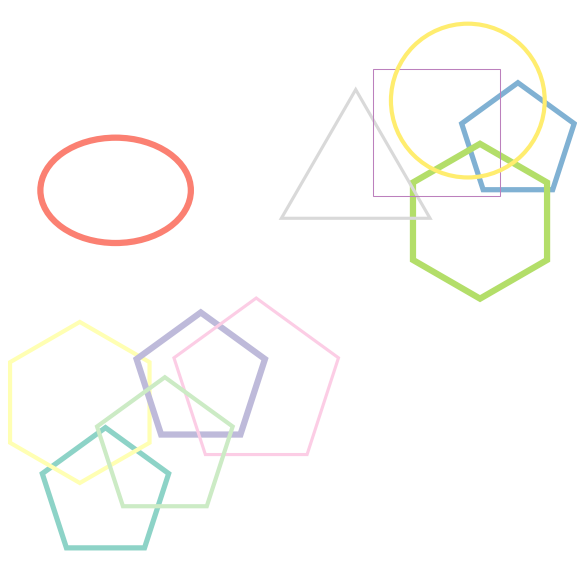[{"shape": "pentagon", "thickness": 2.5, "radius": 0.58, "center": [0.183, 0.144]}, {"shape": "hexagon", "thickness": 2, "radius": 0.7, "center": [0.138, 0.302]}, {"shape": "pentagon", "thickness": 3, "radius": 0.58, "center": [0.348, 0.341]}, {"shape": "oval", "thickness": 3, "radius": 0.65, "center": [0.2, 0.67]}, {"shape": "pentagon", "thickness": 2.5, "radius": 0.51, "center": [0.897, 0.753]}, {"shape": "hexagon", "thickness": 3, "radius": 0.67, "center": [0.831, 0.616]}, {"shape": "pentagon", "thickness": 1.5, "radius": 0.75, "center": [0.444, 0.333]}, {"shape": "triangle", "thickness": 1.5, "radius": 0.74, "center": [0.616, 0.695]}, {"shape": "square", "thickness": 0.5, "radius": 0.55, "center": [0.755, 0.77]}, {"shape": "pentagon", "thickness": 2, "radius": 0.62, "center": [0.285, 0.222]}, {"shape": "circle", "thickness": 2, "radius": 0.67, "center": [0.81, 0.825]}]